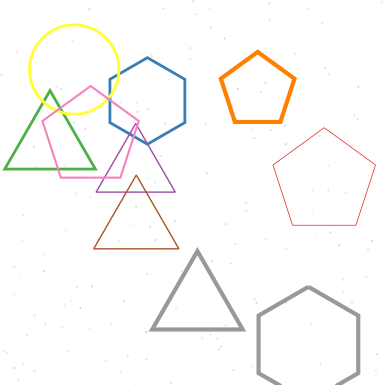[{"shape": "pentagon", "thickness": 0.5, "radius": 0.7, "center": [0.842, 0.528]}, {"shape": "hexagon", "thickness": 2, "radius": 0.56, "center": [0.383, 0.738]}, {"shape": "triangle", "thickness": 2, "radius": 0.68, "center": [0.13, 0.629]}, {"shape": "triangle", "thickness": 1, "radius": 0.59, "center": [0.353, 0.56]}, {"shape": "pentagon", "thickness": 3, "radius": 0.5, "center": [0.669, 0.765]}, {"shape": "circle", "thickness": 2, "radius": 0.58, "center": [0.193, 0.819]}, {"shape": "triangle", "thickness": 1, "radius": 0.64, "center": [0.354, 0.418]}, {"shape": "pentagon", "thickness": 1.5, "radius": 0.66, "center": [0.235, 0.645]}, {"shape": "hexagon", "thickness": 3, "radius": 0.75, "center": [0.801, 0.106]}, {"shape": "triangle", "thickness": 3, "radius": 0.68, "center": [0.513, 0.212]}]